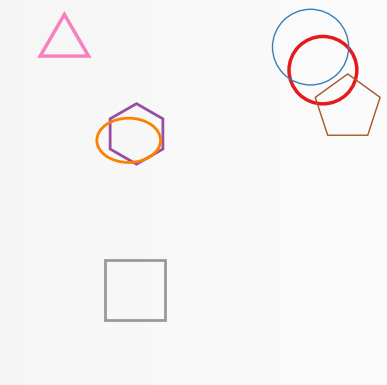[{"shape": "circle", "thickness": 2.5, "radius": 0.44, "center": [0.833, 0.818]}, {"shape": "circle", "thickness": 1, "radius": 0.49, "center": [0.801, 0.878]}, {"shape": "hexagon", "thickness": 2, "radius": 0.39, "center": [0.352, 0.652]}, {"shape": "oval", "thickness": 2, "radius": 0.41, "center": [0.332, 0.636]}, {"shape": "pentagon", "thickness": 1, "radius": 0.44, "center": [0.897, 0.72]}, {"shape": "triangle", "thickness": 2.5, "radius": 0.36, "center": [0.166, 0.89]}, {"shape": "square", "thickness": 2, "radius": 0.39, "center": [0.348, 0.247]}]